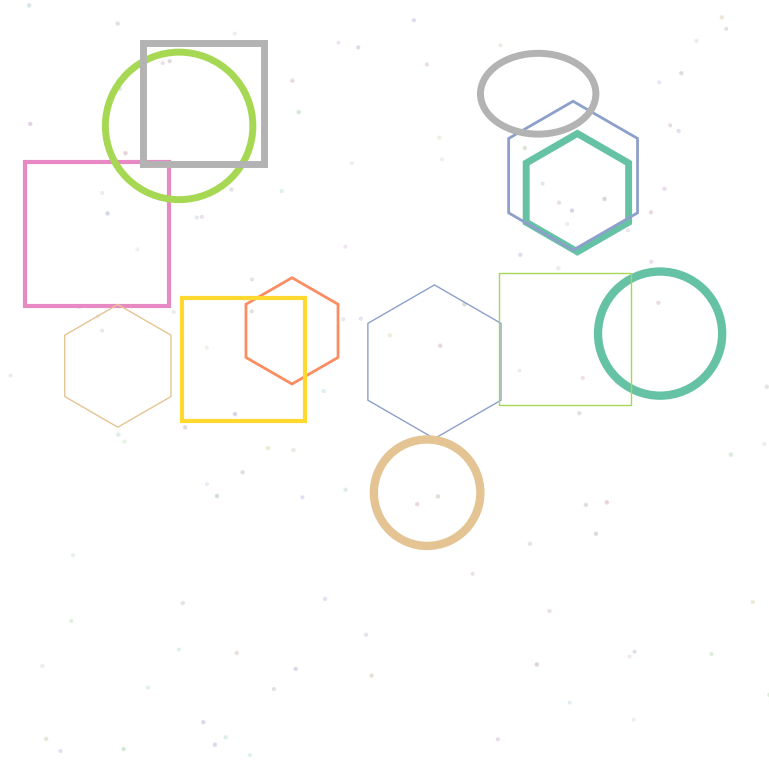[{"shape": "hexagon", "thickness": 2.5, "radius": 0.38, "center": [0.75, 0.75]}, {"shape": "circle", "thickness": 3, "radius": 0.4, "center": [0.857, 0.567]}, {"shape": "hexagon", "thickness": 1, "radius": 0.35, "center": [0.379, 0.57]}, {"shape": "hexagon", "thickness": 1, "radius": 0.48, "center": [0.744, 0.772]}, {"shape": "hexagon", "thickness": 0.5, "radius": 0.5, "center": [0.564, 0.53]}, {"shape": "square", "thickness": 1.5, "radius": 0.47, "center": [0.126, 0.696]}, {"shape": "square", "thickness": 0.5, "radius": 0.43, "center": [0.734, 0.56]}, {"shape": "circle", "thickness": 2.5, "radius": 0.48, "center": [0.233, 0.836]}, {"shape": "square", "thickness": 1.5, "radius": 0.4, "center": [0.316, 0.533]}, {"shape": "circle", "thickness": 3, "radius": 0.35, "center": [0.555, 0.36]}, {"shape": "hexagon", "thickness": 0.5, "radius": 0.4, "center": [0.153, 0.525]}, {"shape": "square", "thickness": 2.5, "radius": 0.39, "center": [0.264, 0.866]}, {"shape": "oval", "thickness": 2.5, "radius": 0.37, "center": [0.699, 0.878]}]